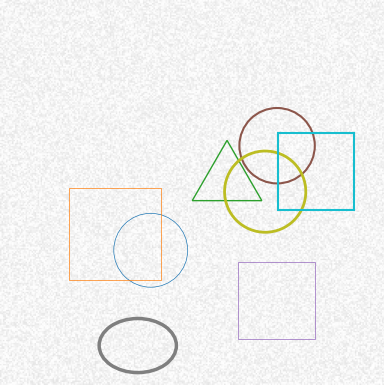[{"shape": "circle", "thickness": 0.5, "radius": 0.48, "center": [0.392, 0.35]}, {"shape": "square", "thickness": 0.5, "radius": 0.59, "center": [0.299, 0.393]}, {"shape": "triangle", "thickness": 1, "radius": 0.52, "center": [0.59, 0.531]}, {"shape": "square", "thickness": 0.5, "radius": 0.5, "center": [0.718, 0.219]}, {"shape": "circle", "thickness": 1.5, "radius": 0.49, "center": [0.72, 0.622]}, {"shape": "oval", "thickness": 2.5, "radius": 0.5, "center": [0.358, 0.102]}, {"shape": "circle", "thickness": 2, "radius": 0.53, "center": [0.689, 0.502]}, {"shape": "square", "thickness": 1.5, "radius": 0.49, "center": [0.821, 0.554]}]